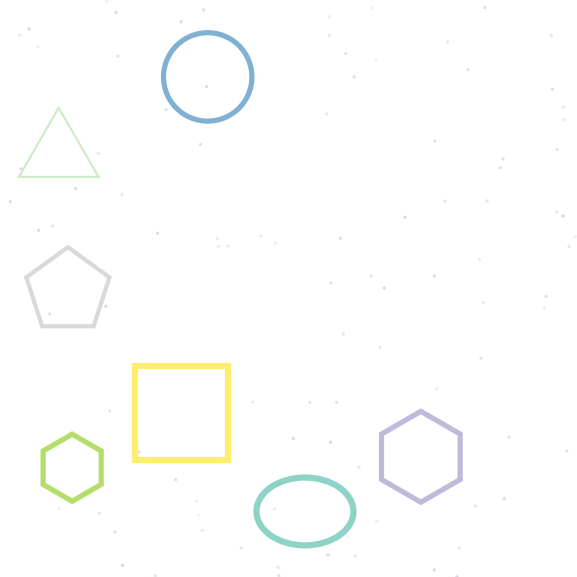[{"shape": "oval", "thickness": 3, "radius": 0.42, "center": [0.528, 0.114]}, {"shape": "hexagon", "thickness": 2.5, "radius": 0.39, "center": [0.729, 0.208]}, {"shape": "circle", "thickness": 2.5, "radius": 0.38, "center": [0.36, 0.866]}, {"shape": "hexagon", "thickness": 2.5, "radius": 0.29, "center": [0.125, 0.189]}, {"shape": "pentagon", "thickness": 2, "radius": 0.38, "center": [0.118, 0.495]}, {"shape": "triangle", "thickness": 1, "radius": 0.4, "center": [0.102, 0.733]}, {"shape": "square", "thickness": 3, "radius": 0.4, "center": [0.315, 0.284]}]